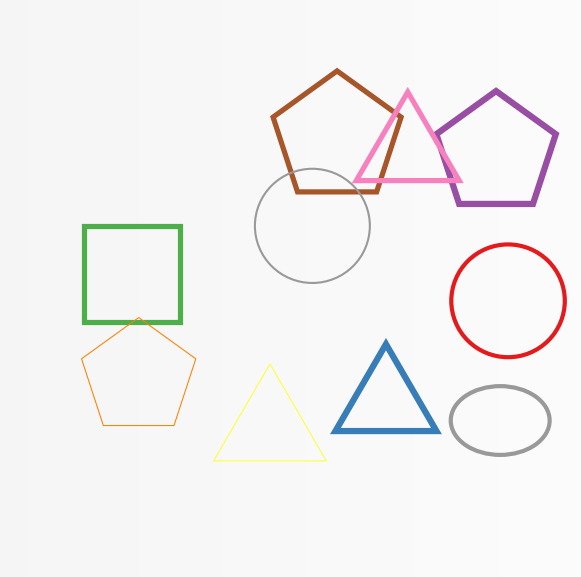[{"shape": "circle", "thickness": 2, "radius": 0.49, "center": [0.874, 0.478]}, {"shape": "triangle", "thickness": 3, "radius": 0.5, "center": [0.664, 0.303]}, {"shape": "square", "thickness": 2.5, "radius": 0.41, "center": [0.227, 0.525]}, {"shape": "pentagon", "thickness": 3, "radius": 0.54, "center": [0.853, 0.733]}, {"shape": "pentagon", "thickness": 0.5, "radius": 0.52, "center": [0.239, 0.346]}, {"shape": "triangle", "thickness": 0.5, "radius": 0.56, "center": [0.464, 0.257]}, {"shape": "pentagon", "thickness": 2.5, "radius": 0.58, "center": [0.58, 0.761]}, {"shape": "triangle", "thickness": 2.5, "radius": 0.51, "center": [0.701, 0.738]}, {"shape": "circle", "thickness": 1, "radius": 0.49, "center": [0.537, 0.608]}, {"shape": "oval", "thickness": 2, "radius": 0.43, "center": [0.861, 0.271]}]